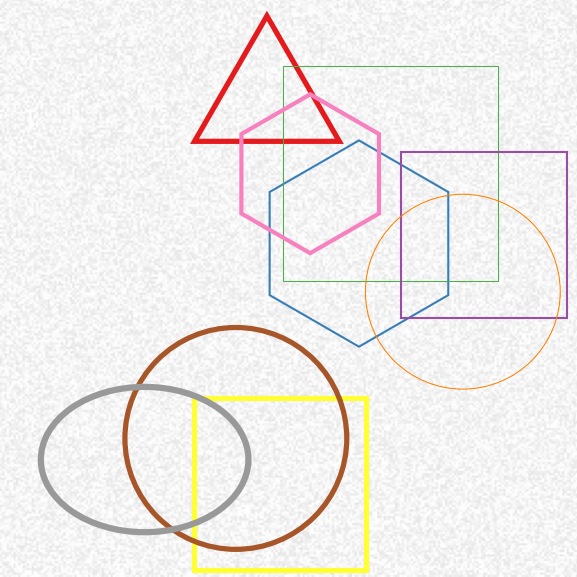[{"shape": "triangle", "thickness": 2.5, "radius": 0.72, "center": [0.462, 0.827]}, {"shape": "hexagon", "thickness": 1, "radius": 0.89, "center": [0.622, 0.577]}, {"shape": "square", "thickness": 0.5, "radius": 0.93, "center": [0.676, 0.698]}, {"shape": "square", "thickness": 1, "radius": 0.72, "center": [0.838, 0.593]}, {"shape": "circle", "thickness": 0.5, "radius": 0.84, "center": [0.801, 0.494]}, {"shape": "square", "thickness": 2.5, "radius": 0.74, "center": [0.485, 0.161]}, {"shape": "circle", "thickness": 2.5, "radius": 0.96, "center": [0.408, 0.24]}, {"shape": "hexagon", "thickness": 2, "radius": 0.69, "center": [0.537, 0.698]}, {"shape": "oval", "thickness": 3, "radius": 0.9, "center": [0.25, 0.203]}]